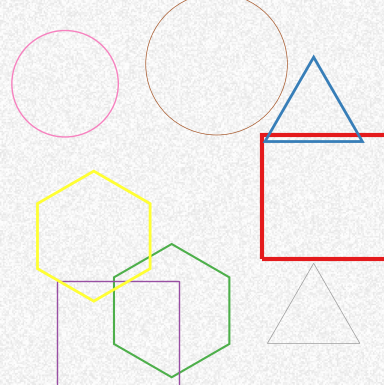[{"shape": "square", "thickness": 3, "radius": 0.8, "center": [0.842, 0.487]}, {"shape": "triangle", "thickness": 2, "radius": 0.73, "center": [0.815, 0.705]}, {"shape": "hexagon", "thickness": 1.5, "radius": 0.87, "center": [0.446, 0.193]}, {"shape": "square", "thickness": 1, "radius": 0.79, "center": [0.307, 0.112]}, {"shape": "hexagon", "thickness": 2, "radius": 0.84, "center": [0.244, 0.387]}, {"shape": "circle", "thickness": 0.5, "radius": 0.92, "center": [0.563, 0.833]}, {"shape": "circle", "thickness": 1, "radius": 0.69, "center": [0.169, 0.782]}, {"shape": "triangle", "thickness": 0.5, "radius": 0.69, "center": [0.815, 0.177]}]